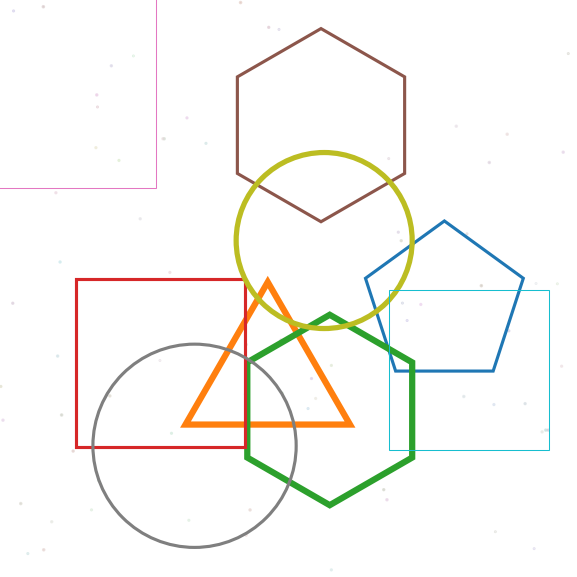[{"shape": "pentagon", "thickness": 1.5, "radius": 0.72, "center": [0.77, 0.473]}, {"shape": "triangle", "thickness": 3, "radius": 0.82, "center": [0.464, 0.346]}, {"shape": "hexagon", "thickness": 3, "radius": 0.82, "center": [0.571, 0.289]}, {"shape": "square", "thickness": 1.5, "radius": 0.73, "center": [0.278, 0.37]}, {"shape": "hexagon", "thickness": 1.5, "radius": 0.84, "center": [0.556, 0.782]}, {"shape": "square", "thickness": 0.5, "radius": 0.85, "center": [0.1, 0.844]}, {"shape": "circle", "thickness": 1.5, "radius": 0.88, "center": [0.337, 0.227]}, {"shape": "circle", "thickness": 2.5, "radius": 0.76, "center": [0.561, 0.583]}, {"shape": "square", "thickness": 0.5, "radius": 0.69, "center": [0.812, 0.358]}]